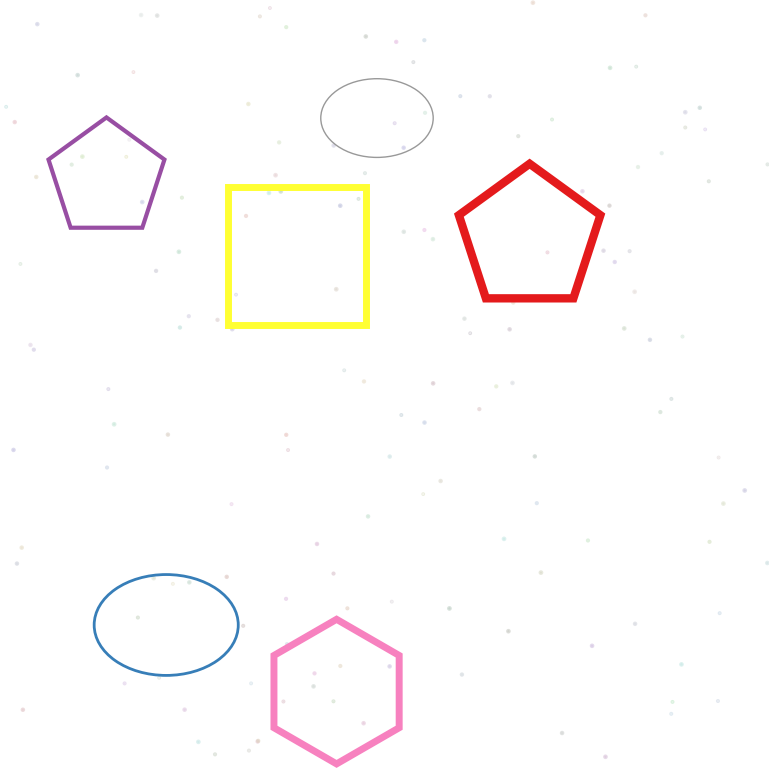[{"shape": "pentagon", "thickness": 3, "radius": 0.48, "center": [0.688, 0.691]}, {"shape": "oval", "thickness": 1, "radius": 0.47, "center": [0.216, 0.188]}, {"shape": "pentagon", "thickness": 1.5, "radius": 0.4, "center": [0.138, 0.768]}, {"shape": "square", "thickness": 2.5, "radius": 0.45, "center": [0.386, 0.667]}, {"shape": "hexagon", "thickness": 2.5, "radius": 0.47, "center": [0.437, 0.102]}, {"shape": "oval", "thickness": 0.5, "radius": 0.37, "center": [0.49, 0.847]}]